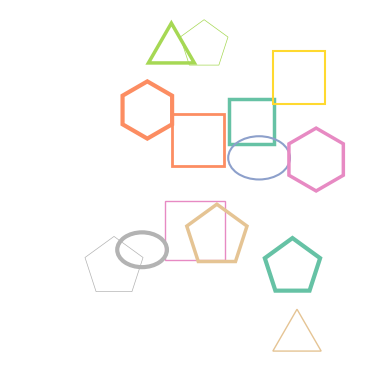[{"shape": "pentagon", "thickness": 3, "radius": 0.38, "center": [0.76, 0.306]}, {"shape": "square", "thickness": 2.5, "radius": 0.29, "center": [0.654, 0.684]}, {"shape": "square", "thickness": 2, "radius": 0.34, "center": [0.513, 0.637]}, {"shape": "hexagon", "thickness": 3, "radius": 0.37, "center": [0.383, 0.714]}, {"shape": "oval", "thickness": 1.5, "radius": 0.4, "center": [0.673, 0.59]}, {"shape": "hexagon", "thickness": 2.5, "radius": 0.41, "center": [0.821, 0.586]}, {"shape": "square", "thickness": 1, "radius": 0.38, "center": [0.506, 0.401]}, {"shape": "pentagon", "thickness": 0.5, "radius": 0.33, "center": [0.53, 0.884]}, {"shape": "triangle", "thickness": 2.5, "radius": 0.34, "center": [0.445, 0.871]}, {"shape": "square", "thickness": 1.5, "radius": 0.34, "center": [0.777, 0.798]}, {"shape": "triangle", "thickness": 1, "radius": 0.36, "center": [0.771, 0.124]}, {"shape": "pentagon", "thickness": 2.5, "radius": 0.41, "center": [0.563, 0.387]}, {"shape": "pentagon", "thickness": 0.5, "radius": 0.4, "center": [0.296, 0.307]}, {"shape": "oval", "thickness": 3, "radius": 0.32, "center": [0.369, 0.351]}]